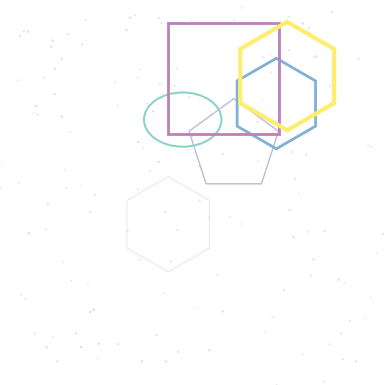[{"shape": "oval", "thickness": 1.5, "radius": 0.5, "center": [0.475, 0.689]}, {"shape": "pentagon", "thickness": 1, "radius": 0.61, "center": [0.607, 0.621]}, {"shape": "hexagon", "thickness": 2, "radius": 0.59, "center": [0.718, 0.731]}, {"shape": "hexagon", "thickness": 0.5, "radius": 0.62, "center": [0.437, 0.418]}, {"shape": "square", "thickness": 2, "radius": 0.72, "center": [0.581, 0.797]}, {"shape": "hexagon", "thickness": 3, "radius": 0.7, "center": [0.746, 0.802]}]